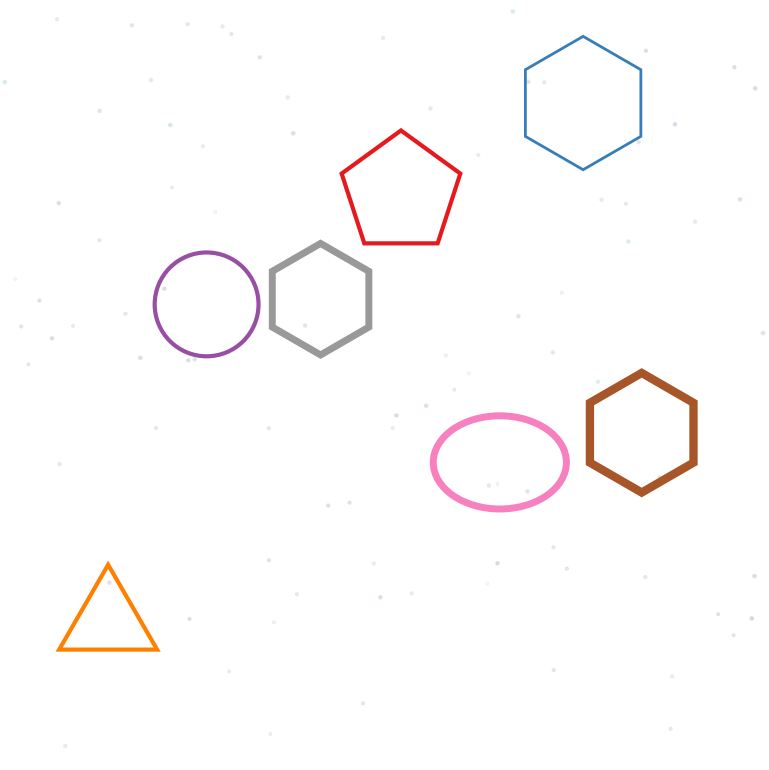[{"shape": "pentagon", "thickness": 1.5, "radius": 0.41, "center": [0.521, 0.75]}, {"shape": "hexagon", "thickness": 1, "radius": 0.43, "center": [0.757, 0.866]}, {"shape": "circle", "thickness": 1.5, "radius": 0.34, "center": [0.268, 0.605]}, {"shape": "triangle", "thickness": 1.5, "radius": 0.37, "center": [0.14, 0.193]}, {"shape": "hexagon", "thickness": 3, "radius": 0.39, "center": [0.833, 0.438]}, {"shape": "oval", "thickness": 2.5, "radius": 0.43, "center": [0.649, 0.399]}, {"shape": "hexagon", "thickness": 2.5, "radius": 0.36, "center": [0.416, 0.611]}]